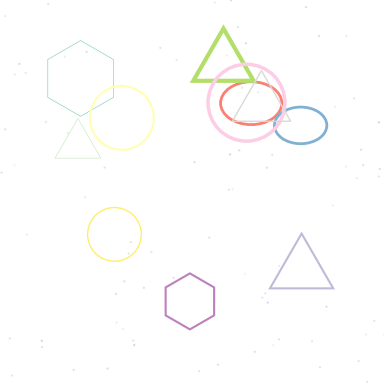[{"shape": "hexagon", "thickness": 0.5, "radius": 0.49, "center": [0.209, 0.796]}, {"shape": "circle", "thickness": 1.5, "radius": 0.41, "center": [0.317, 0.694]}, {"shape": "triangle", "thickness": 1.5, "radius": 0.47, "center": [0.783, 0.298]}, {"shape": "oval", "thickness": 2, "radius": 0.4, "center": [0.652, 0.732]}, {"shape": "oval", "thickness": 2, "radius": 0.34, "center": [0.781, 0.674]}, {"shape": "triangle", "thickness": 3, "radius": 0.45, "center": [0.58, 0.835]}, {"shape": "circle", "thickness": 2.5, "radius": 0.5, "center": [0.64, 0.733]}, {"shape": "triangle", "thickness": 1, "radius": 0.44, "center": [0.679, 0.729]}, {"shape": "hexagon", "thickness": 1.5, "radius": 0.36, "center": [0.493, 0.217]}, {"shape": "triangle", "thickness": 0.5, "radius": 0.34, "center": [0.202, 0.624]}, {"shape": "circle", "thickness": 1, "radius": 0.35, "center": [0.297, 0.391]}]